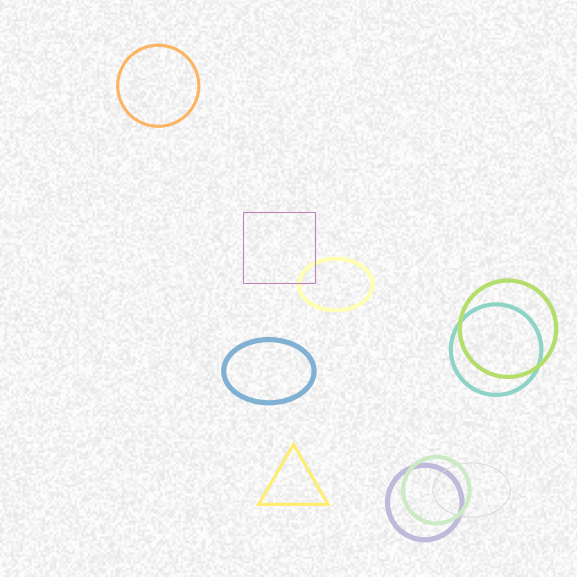[{"shape": "circle", "thickness": 2, "radius": 0.39, "center": [0.859, 0.394]}, {"shape": "oval", "thickness": 2, "radius": 0.32, "center": [0.581, 0.506]}, {"shape": "circle", "thickness": 2.5, "radius": 0.32, "center": [0.735, 0.129]}, {"shape": "oval", "thickness": 2.5, "radius": 0.39, "center": [0.466, 0.356]}, {"shape": "circle", "thickness": 1.5, "radius": 0.35, "center": [0.274, 0.851]}, {"shape": "circle", "thickness": 2, "radius": 0.42, "center": [0.88, 0.43]}, {"shape": "oval", "thickness": 0.5, "radius": 0.34, "center": [0.817, 0.151]}, {"shape": "square", "thickness": 0.5, "radius": 0.31, "center": [0.483, 0.571]}, {"shape": "circle", "thickness": 2, "radius": 0.29, "center": [0.756, 0.15]}, {"shape": "triangle", "thickness": 1.5, "radius": 0.35, "center": [0.508, 0.16]}]